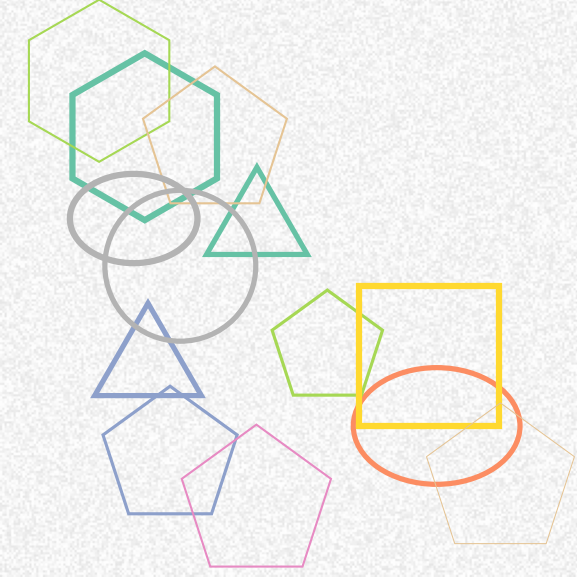[{"shape": "hexagon", "thickness": 3, "radius": 0.72, "center": [0.251, 0.762]}, {"shape": "triangle", "thickness": 2.5, "radius": 0.5, "center": [0.445, 0.609]}, {"shape": "oval", "thickness": 2.5, "radius": 0.72, "center": [0.756, 0.262]}, {"shape": "pentagon", "thickness": 1.5, "radius": 0.61, "center": [0.295, 0.208]}, {"shape": "triangle", "thickness": 2.5, "radius": 0.53, "center": [0.256, 0.367]}, {"shape": "pentagon", "thickness": 1, "radius": 0.68, "center": [0.444, 0.128]}, {"shape": "hexagon", "thickness": 1, "radius": 0.7, "center": [0.172, 0.859]}, {"shape": "pentagon", "thickness": 1.5, "radius": 0.5, "center": [0.567, 0.396]}, {"shape": "square", "thickness": 3, "radius": 0.6, "center": [0.743, 0.383]}, {"shape": "pentagon", "thickness": 1, "radius": 0.66, "center": [0.372, 0.753]}, {"shape": "pentagon", "thickness": 0.5, "radius": 0.67, "center": [0.867, 0.167]}, {"shape": "circle", "thickness": 2.5, "radius": 0.65, "center": [0.312, 0.539]}, {"shape": "oval", "thickness": 3, "radius": 0.55, "center": [0.231, 0.621]}]